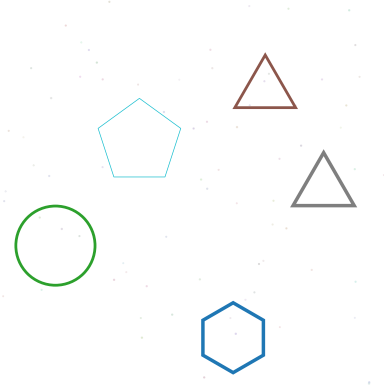[{"shape": "hexagon", "thickness": 2.5, "radius": 0.45, "center": [0.606, 0.123]}, {"shape": "circle", "thickness": 2, "radius": 0.51, "center": [0.144, 0.362]}, {"shape": "triangle", "thickness": 2, "radius": 0.46, "center": [0.689, 0.766]}, {"shape": "triangle", "thickness": 2.5, "radius": 0.46, "center": [0.841, 0.512]}, {"shape": "pentagon", "thickness": 0.5, "radius": 0.56, "center": [0.362, 0.632]}]